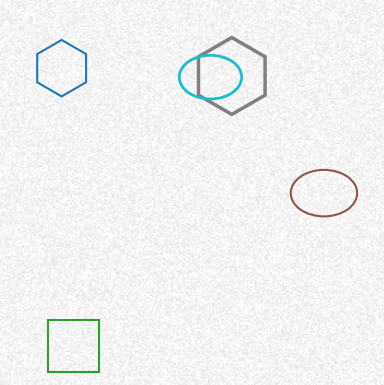[{"shape": "hexagon", "thickness": 1.5, "radius": 0.37, "center": [0.16, 0.823]}, {"shape": "square", "thickness": 1.5, "radius": 0.33, "center": [0.191, 0.102]}, {"shape": "oval", "thickness": 1.5, "radius": 0.43, "center": [0.841, 0.498]}, {"shape": "hexagon", "thickness": 2.5, "radius": 0.5, "center": [0.602, 0.803]}, {"shape": "oval", "thickness": 2, "radius": 0.41, "center": [0.547, 0.8]}]